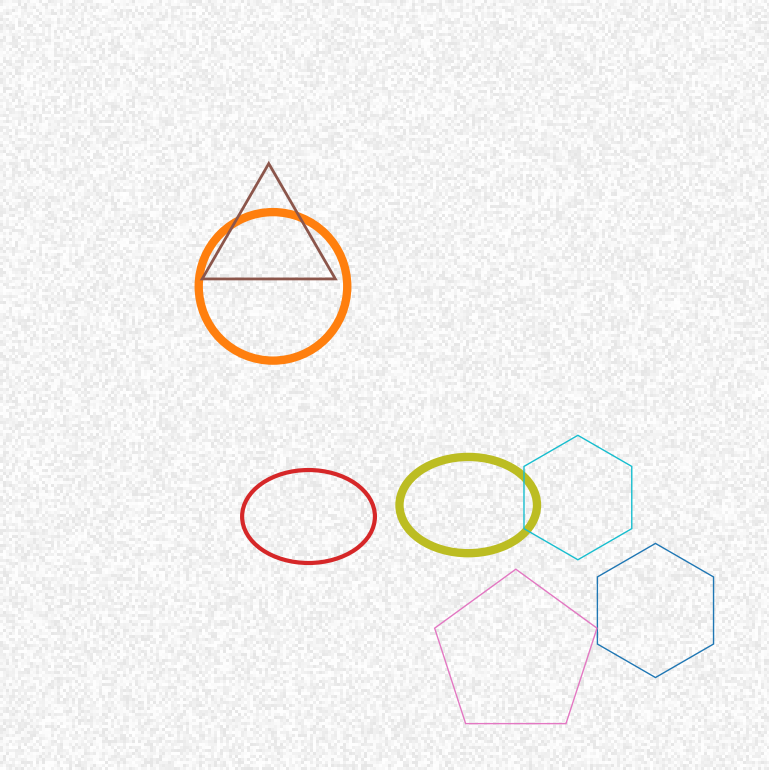[{"shape": "hexagon", "thickness": 0.5, "radius": 0.44, "center": [0.851, 0.207]}, {"shape": "circle", "thickness": 3, "radius": 0.48, "center": [0.355, 0.628]}, {"shape": "oval", "thickness": 1.5, "radius": 0.43, "center": [0.401, 0.329]}, {"shape": "triangle", "thickness": 1, "radius": 0.5, "center": [0.349, 0.688]}, {"shape": "pentagon", "thickness": 0.5, "radius": 0.55, "center": [0.67, 0.15]}, {"shape": "oval", "thickness": 3, "radius": 0.45, "center": [0.608, 0.344]}, {"shape": "hexagon", "thickness": 0.5, "radius": 0.4, "center": [0.75, 0.354]}]